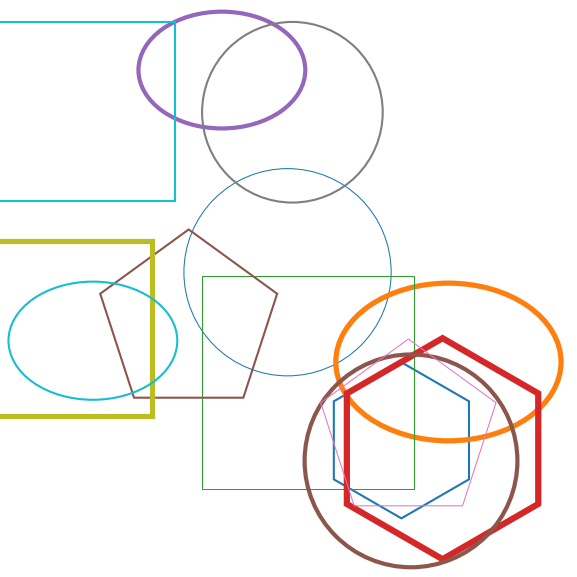[{"shape": "hexagon", "thickness": 1, "radius": 0.68, "center": [0.695, 0.237]}, {"shape": "circle", "thickness": 0.5, "radius": 0.9, "center": [0.498, 0.528]}, {"shape": "oval", "thickness": 2.5, "radius": 0.98, "center": [0.776, 0.372]}, {"shape": "square", "thickness": 0.5, "radius": 0.92, "center": [0.534, 0.336]}, {"shape": "hexagon", "thickness": 3, "radius": 0.96, "center": [0.766, 0.222]}, {"shape": "oval", "thickness": 2, "radius": 0.72, "center": [0.384, 0.878]}, {"shape": "circle", "thickness": 2, "radius": 0.92, "center": [0.712, 0.201]}, {"shape": "pentagon", "thickness": 1, "radius": 0.81, "center": [0.327, 0.441]}, {"shape": "pentagon", "thickness": 0.5, "radius": 0.8, "center": [0.707, 0.252]}, {"shape": "circle", "thickness": 1, "radius": 0.78, "center": [0.506, 0.805]}, {"shape": "square", "thickness": 2.5, "radius": 0.76, "center": [0.113, 0.43]}, {"shape": "square", "thickness": 1, "radius": 0.77, "center": [0.148, 0.806]}, {"shape": "oval", "thickness": 1, "radius": 0.73, "center": [0.161, 0.409]}]